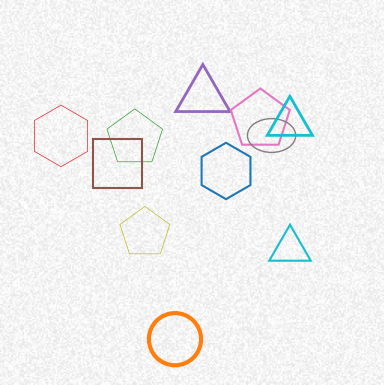[{"shape": "hexagon", "thickness": 1.5, "radius": 0.37, "center": [0.587, 0.556]}, {"shape": "circle", "thickness": 3, "radius": 0.34, "center": [0.455, 0.119]}, {"shape": "pentagon", "thickness": 0.5, "radius": 0.38, "center": [0.35, 0.641]}, {"shape": "hexagon", "thickness": 0.5, "radius": 0.4, "center": [0.158, 0.647]}, {"shape": "triangle", "thickness": 2, "radius": 0.41, "center": [0.527, 0.751]}, {"shape": "square", "thickness": 1.5, "radius": 0.32, "center": [0.306, 0.574]}, {"shape": "pentagon", "thickness": 1.5, "radius": 0.4, "center": [0.676, 0.689]}, {"shape": "oval", "thickness": 1, "radius": 0.31, "center": [0.705, 0.648]}, {"shape": "pentagon", "thickness": 0.5, "radius": 0.34, "center": [0.376, 0.396]}, {"shape": "triangle", "thickness": 2, "radius": 0.34, "center": [0.753, 0.682]}, {"shape": "triangle", "thickness": 1.5, "radius": 0.31, "center": [0.753, 0.354]}]